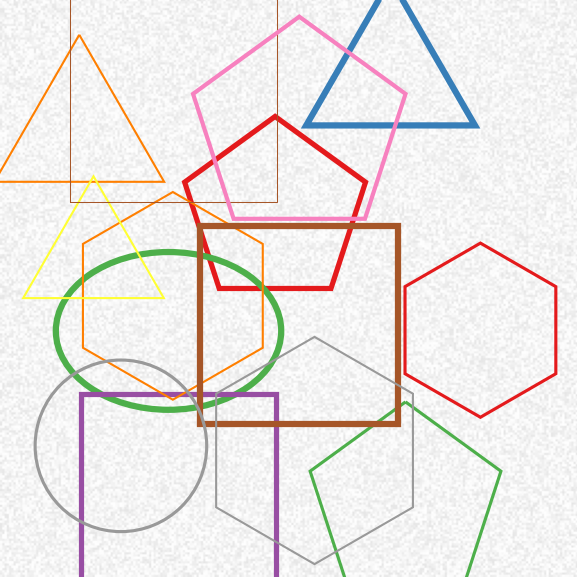[{"shape": "hexagon", "thickness": 1.5, "radius": 0.75, "center": [0.832, 0.427]}, {"shape": "pentagon", "thickness": 2.5, "radius": 0.82, "center": [0.476, 0.633]}, {"shape": "triangle", "thickness": 3, "radius": 0.84, "center": [0.676, 0.866]}, {"shape": "oval", "thickness": 3, "radius": 0.98, "center": [0.292, 0.426]}, {"shape": "pentagon", "thickness": 1.5, "radius": 0.87, "center": [0.702, 0.13]}, {"shape": "square", "thickness": 2.5, "radius": 0.84, "center": [0.309, 0.147]}, {"shape": "hexagon", "thickness": 1, "radius": 0.9, "center": [0.299, 0.487]}, {"shape": "triangle", "thickness": 1, "radius": 0.85, "center": [0.137, 0.769]}, {"shape": "triangle", "thickness": 1, "radius": 0.7, "center": [0.162, 0.553]}, {"shape": "square", "thickness": 0.5, "radius": 0.9, "center": [0.3, 0.828]}, {"shape": "square", "thickness": 3, "radius": 0.86, "center": [0.518, 0.437]}, {"shape": "pentagon", "thickness": 2, "radius": 0.97, "center": [0.518, 0.777]}, {"shape": "hexagon", "thickness": 1, "radius": 0.98, "center": [0.545, 0.219]}, {"shape": "circle", "thickness": 1.5, "radius": 0.74, "center": [0.209, 0.227]}]